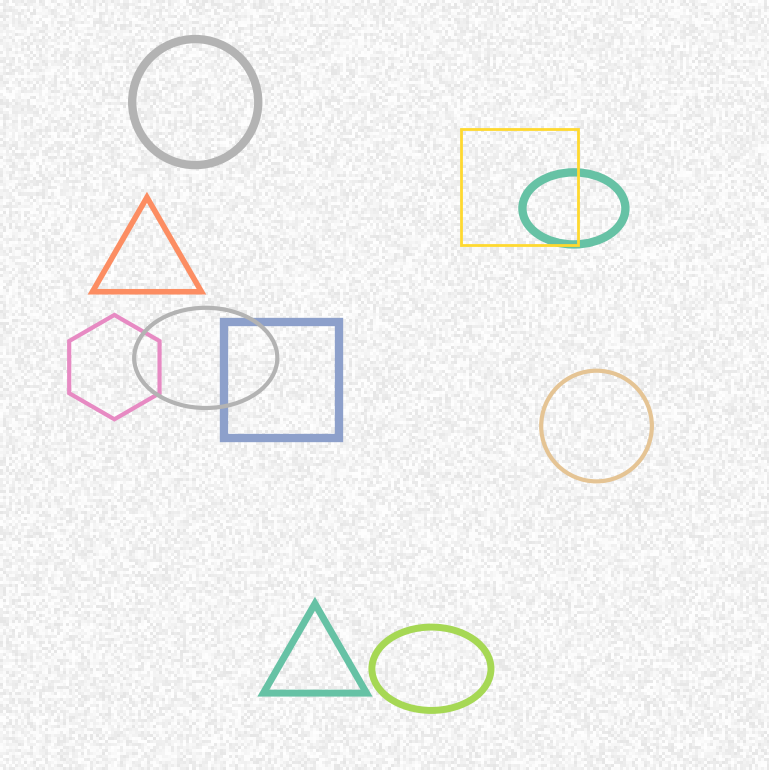[{"shape": "oval", "thickness": 3, "radius": 0.33, "center": [0.745, 0.729]}, {"shape": "triangle", "thickness": 2.5, "radius": 0.39, "center": [0.409, 0.139]}, {"shape": "triangle", "thickness": 2, "radius": 0.41, "center": [0.191, 0.662]}, {"shape": "square", "thickness": 3, "radius": 0.38, "center": [0.365, 0.507]}, {"shape": "hexagon", "thickness": 1.5, "radius": 0.34, "center": [0.149, 0.523]}, {"shape": "oval", "thickness": 2.5, "radius": 0.39, "center": [0.56, 0.131]}, {"shape": "square", "thickness": 1, "radius": 0.38, "center": [0.675, 0.757]}, {"shape": "circle", "thickness": 1.5, "radius": 0.36, "center": [0.775, 0.447]}, {"shape": "circle", "thickness": 3, "radius": 0.41, "center": [0.254, 0.867]}, {"shape": "oval", "thickness": 1.5, "radius": 0.46, "center": [0.267, 0.535]}]